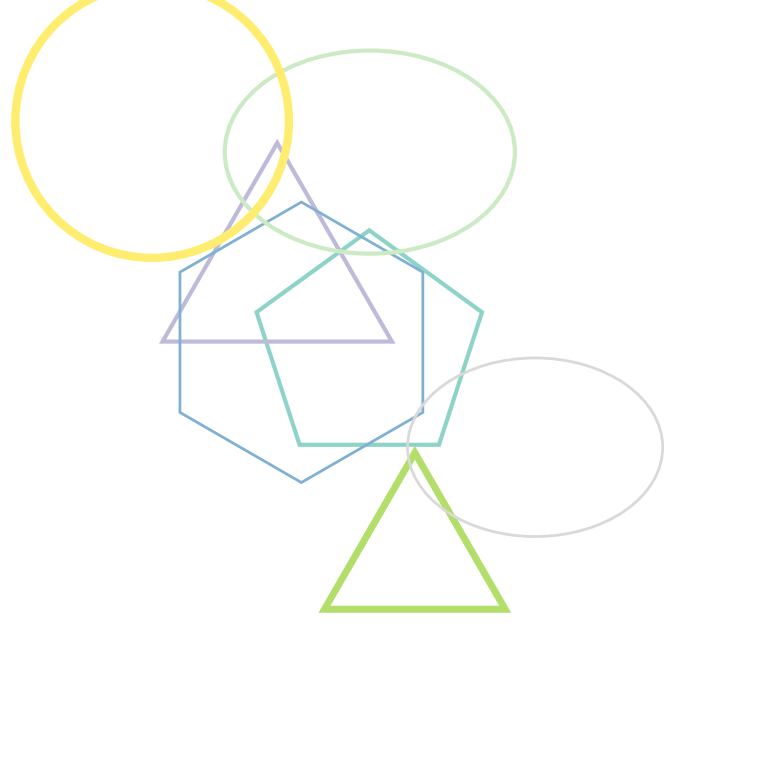[{"shape": "pentagon", "thickness": 1.5, "radius": 0.77, "center": [0.48, 0.547]}, {"shape": "triangle", "thickness": 1.5, "radius": 0.86, "center": [0.36, 0.642]}, {"shape": "hexagon", "thickness": 1, "radius": 0.91, "center": [0.391, 0.555]}, {"shape": "triangle", "thickness": 2.5, "radius": 0.68, "center": [0.539, 0.277]}, {"shape": "oval", "thickness": 1, "radius": 0.83, "center": [0.695, 0.419]}, {"shape": "oval", "thickness": 1.5, "radius": 0.94, "center": [0.48, 0.802]}, {"shape": "circle", "thickness": 3, "radius": 0.89, "center": [0.198, 0.843]}]